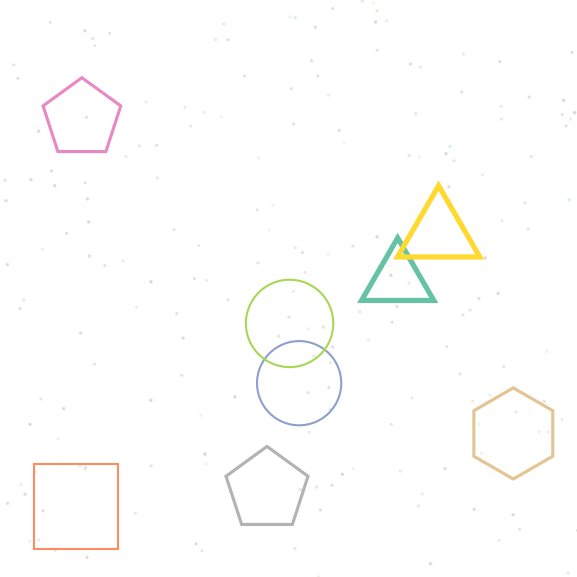[{"shape": "triangle", "thickness": 2.5, "radius": 0.36, "center": [0.689, 0.515]}, {"shape": "square", "thickness": 1, "radius": 0.37, "center": [0.131, 0.122]}, {"shape": "circle", "thickness": 1, "radius": 0.36, "center": [0.518, 0.336]}, {"shape": "pentagon", "thickness": 1.5, "radius": 0.35, "center": [0.142, 0.794]}, {"shape": "circle", "thickness": 1, "radius": 0.38, "center": [0.501, 0.439]}, {"shape": "triangle", "thickness": 2.5, "radius": 0.41, "center": [0.76, 0.595]}, {"shape": "hexagon", "thickness": 1.5, "radius": 0.39, "center": [0.889, 0.249]}, {"shape": "pentagon", "thickness": 1.5, "radius": 0.37, "center": [0.462, 0.151]}]